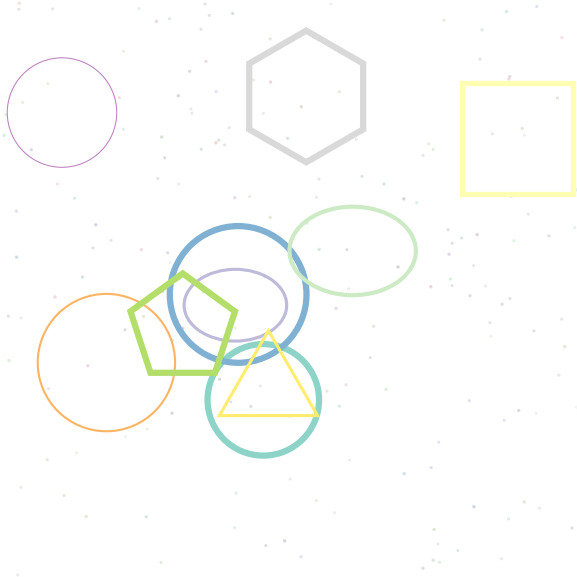[{"shape": "circle", "thickness": 3, "radius": 0.48, "center": [0.456, 0.307]}, {"shape": "square", "thickness": 2.5, "radius": 0.48, "center": [0.895, 0.76]}, {"shape": "oval", "thickness": 1.5, "radius": 0.44, "center": [0.408, 0.471]}, {"shape": "circle", "thickness": 3, "radius": 0.59, "center": [0.412, 0.489]}, {"shape": "circle", "thickness": 1, "radius": 0.59, "center": [0.184, 0.371]}, {"shape": "pentagon", "thickness": 3, "radius": 0.48, "center": [0.316, 0.431]}, {"shape": "hexagon", "thickness": 3, "radius": 0.57, "center": [0.53, 0.832]}, {"shape": "circle", "thickness": 0.5, "radius": 0.47, "center": [0.107, 0.804]}, {"shape": "oval", "thickness": 2, "radius": 0.55, "center": [0.611, 0.565]}, {"shape": "triangle", "thickness": 1.5, "radius": 0.49, "center": [0.465, 0.329]}]